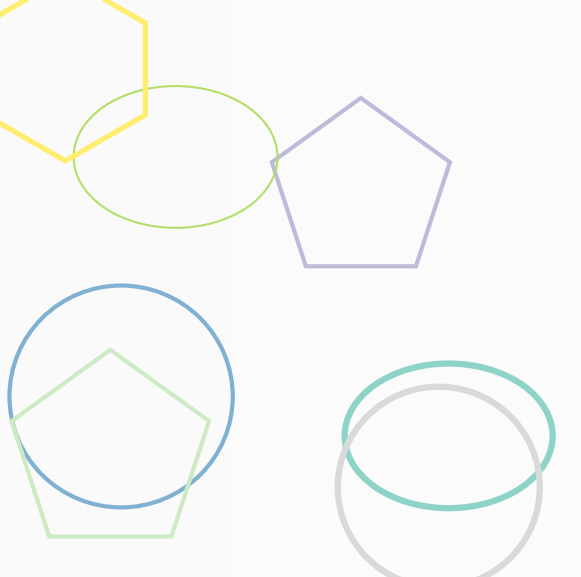[{"shape": "oval", "thickness": 3, "radius": 0.89, "center": [0.772, 0.244]}, {"shape": "pentagon", "thickness": 2, "radius": 0.81, "center": [0.621, 0.668]}, {"shape": "circle", "thickness": 2, "radius": 0.96, "center": [0.208, 0.313]}, {"shape": "oval", "thickness": 1, "radius": 0.88, "center": [0.302, 0.727]}, {"shape": "circle", "thickness": 3, "radius": 0.87, "center": [0.755, 0.156]}, {"shape": "pentagon", "thickness": 2, "radius": 0.89, "center": [0.19, 0.215]}, {"shape": "hexagon", "thickness": 2.5, "radius": 0.8, "center": [0.113, 0.88]}]